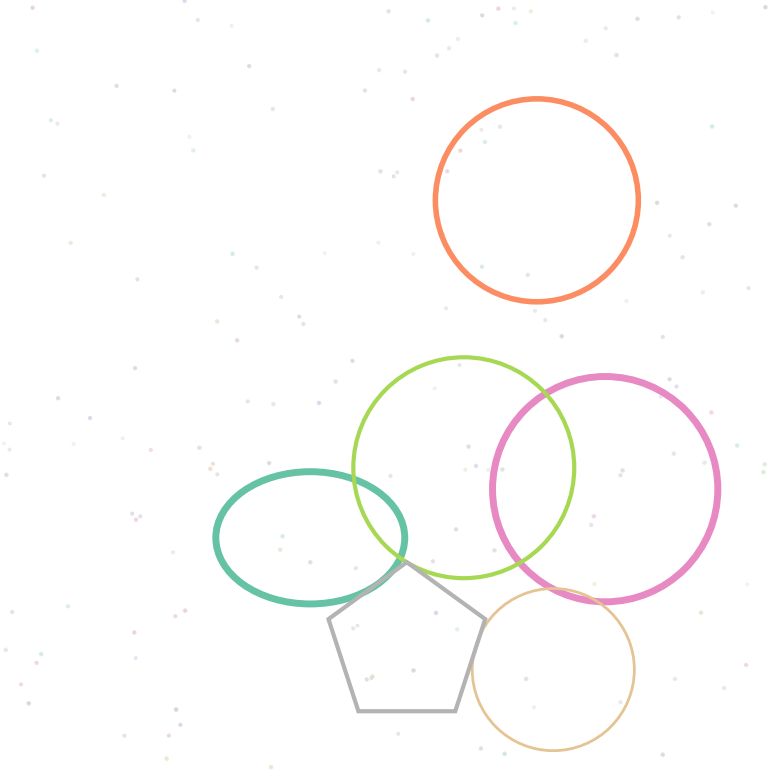[{"shape": "oval", "thickness": 2.5, "radius": 0.61, "center": [0.403, 0.302]}, {"shape": "circle", "thickness": 2, "radius": 0.66, "center": [0.697, 0.74]}, {"shape": "circle", "thickness": 2.5, "radius": 0.73, "center": [0.786, 0.365]}, {"shape": "circle", "thickness": 1.5, "radius": 0.72, "center": [0.602, 0.393]}, {"shape": "circle", "thickness": 1, "radius": 0.53, "center": [0.719, 0.13]}, {"shape": "pentagon", "thickness": 1.5, "radius": 0.53, "center": [0.528, 0.163]}]